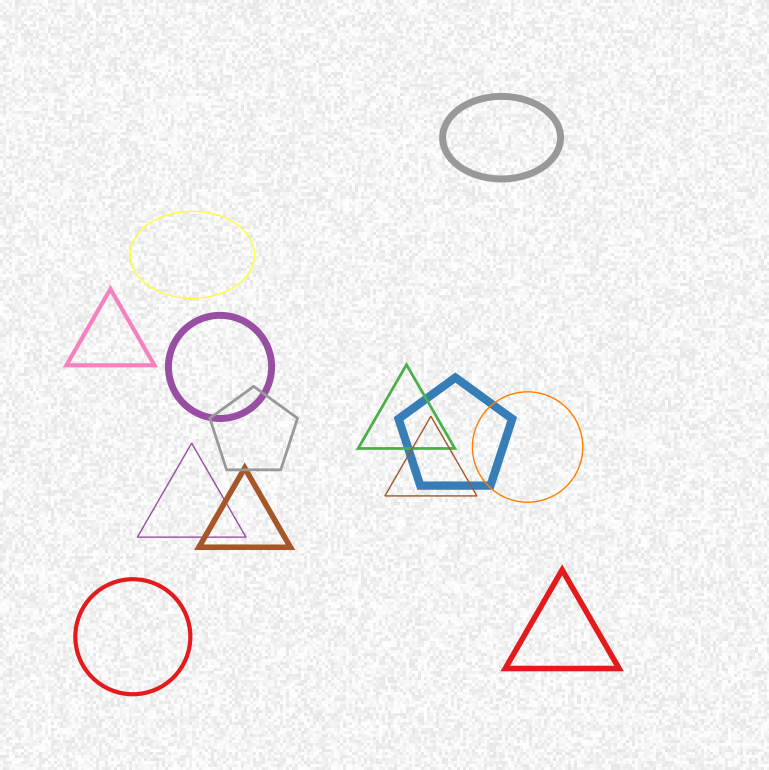[{"shape": "circle", "thickness": 1.5, "radius": 0.37, "center": [0.173, 0.173]}, {"shape": "triangle", "thickness": 2, "radius": 0.43, "center": [0.73, 0.174]}, {"shape": "pentagon", "thickness": 3, "radius": 0.39, "center": [0.591, 0.432]}, {"shape": "triangle", "thickness": 1, "radius": 0.36, "center": [0.528, 0.454]}, {"shape": "circle", "thickness": 2.5, "radius": 0.34, "center": [0.286, 0.523]}, {"shape": "triangle", "thickness": 0.5, "radius": 0.41, "center": [0.249, 0.343]}, {"shape": "circle", "thickness": 0.5, "radius": 0.36, "center": [0.685, 0.419]}, {"shape": "oval", "thickness": 0.5, "radius": 0.4, "center": [0.25, 0.669]}, {"shape": "triangle", "thickness": 0.5, "radius": 0.34, "center": [0.56, 0.39]}, {"shape": "triangle", "thickness": 2, "radius": 0.34, "center": [0.318, 0.324]}, {"shape": "triangle", "thickness": 1.5, "radius": 0.33, "center": [0.143, 0.559]}, {"shape": "pentagon", "thickness": 1, "radius": 0.3, "center": [0.329, 0.438]}, {"shape": "oval", "thickness": 2.5, "radius": 0.38, "center": [0.651, 0.821]}]